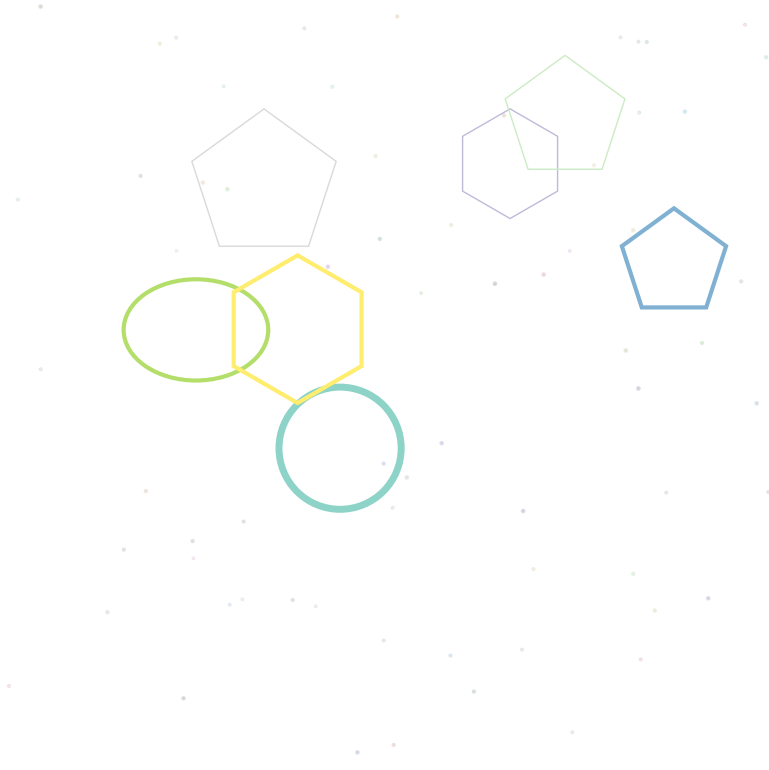[{"shape": "circle", "thickness": 2.5, "radius": 0.4, "center": [0.442, 0.418]}, {"shape": "hexagon", "thickness": 0.5, "radius": 0.36, "center": [0.662, 0.787]}, {"shape": "pentagon", "thickness": 1.5, "radius": 0.36, "center": [0.875, 0.658]}, {"shape": "oval", "thickness": 1.5, "radius": 0.47, "center": [0.254, 0.572]}, {"shape": "pentagon", "thickness": 0.5, "radius": 0.49, "center": [0.343, 0.76]}, {"shape": "pentagon", "thickness": 0.5, "radius": 0.41, "center": [0.734, 0.846]}, {"shape": "hexagon", "thickness": 1.5, "radius": 0.48, "center": [0.387, 0.572]}]